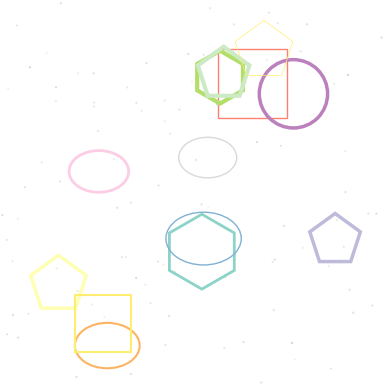[{"shape": "hexagon", "thickness": 2, "radius": 0.49, "center": [0.524, 0.346]}, {"shape": "pentagon", "thickness": 2.5, "radius": 0.38, "center": [0.152, 0.261]}, {"shape": "pentagon", "thickness": 2.5, "radius": 0.35, "center": [0.87, 0.376]}, {"shape": "square", "thickness": 1, "radius": 0.45, "center": [0.656, 0.783]}, {"shape": "oval", "thickness": 1, "radius": 0.49, "center": [0.529, 0.38]}, {"shape": "oval", "thickness": 1.5, "radius": 0.42, "center": [0.279, 0.102]}, {"shape": "hexagon", "thickness": 3, "radius": 0.34, "center": [0.572, 0.8]}, {"shape": "oval", "thickness": 2, "radius": 0.39, "center": [0.257, 0.555]}, {"shape": "oval", "thickness": 1, "radius": 0.38, "center": [0.54, 0.591]}, {"shape": "circle", "thickness": 2.5, "radius": 0.44, "center": [0.762, 0.756]}, {"shape": "pentagon", "thickness": 3, "radius": 0.35, "center": [0.581, 0.808]}, {"shape": "square", "thickness": 1.5, "radius": 0.37, "center": [0.268, 0.159]}, {"shape": "pentagon", "thickness": 0.5, "radius": 0.39, "center": [0.686, 0.868]}]